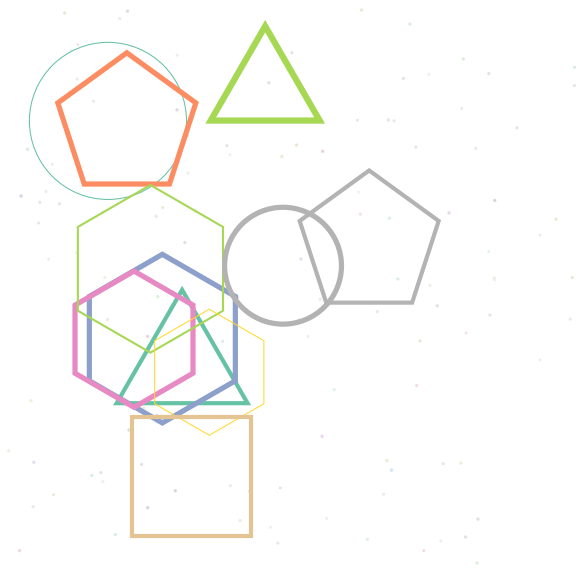[{"shape": "circle", "thickness": 0.5, "radius": 0.68, "center": [0.187, 0.79]}, {"shape": "triangle", "thickness": 2, "radius": 0.65, "center": [0.315, 0.366]}, {"shape": "pentagon", "thickness": 2.5, "radius": 0.63, "center": [0.22, 0.782]}, {"shape": "hexagon", "thickness": 2.5, "radius": 0.73, "center": [0.281, 0.413]}, {"shape": "hexagon", "thickness": 2.5, "radius": 0.59, "center": [0.232, 0.412]}, {"shape": "triangle", "thickness": 3, "radius": 0.54, "center": [0.459, 0.845]}, {"shape": "hexagon", "thickness": 1, "radius": 0.73, "center": [0.26, 0.534]}, {"shape": "hexagon", "thickness": 0.5, "radius": 0.55, "center": [0.362, 0.355]}, {"shape": "square", "thickness": 2, "radius": 0.52, "center": [0.332, 0.174]}, {"shape": "pentagon", "thickness": 2, "radius": 0.63, "center": [0.639, 0.577]}, {"shape": "circle", "thickness": 2.5, "radius": 0.51, "center": [0.49, 0.539]}]